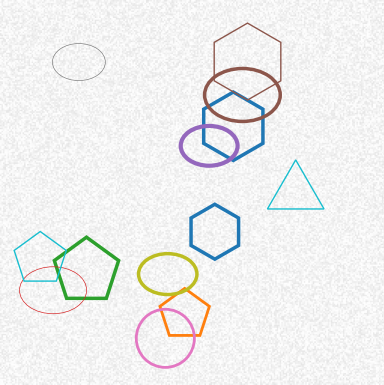[{"shape": "hexagon", "thickness": 2.5, "radius": 0.44, "center": [0.606, 0.672]}, {"shape": "hexagon", "thickness": 2.5, "radius": 0.36, "center": [0.558, 0.398]}, {"shape": "pentagon", "thickness": 2, "radius": 0.34, "center": [0.48, 0.183]}, {"shape": "pentagon", "thickness": 2.5, "radius": 0.44, "center": [0.225, 0.296]}, {"shape": "oval", "thickness": 0.5, "radius": 0.44, "center": [0.138, 0.246]}, {"shape": "oval", "thickness": 3, "radius": 0.37, "center": [0.543, 0.621]}, {"shape": "hexagon", "thickness": 1, "radius": 0.5, "center": [0.643, 0.84]}, {"shape": "oval", "thickness": 2.5, "radius": 0.49, "center": [0.63, 0.753]}, {"shape": "circle", "thickness": 2, "radius": 0.38, "center": [0.429, 0.121]}, {"shape": "oval", "thickness": 0.5, "radius": 0.34, "center": [0.205, 0.839]}, {"shape": "oval", "thickness": 2.5, "radius": 0.38, "center": [0.436, 0.288]}, {"shape": "pentagon", "thickness": 1, "radius": 0.36, "center": [0.104, 0.327]}, {"shape": "triangle", "thickness": 1, "radius": 0.42, "center": [0.768, 0.5]}]